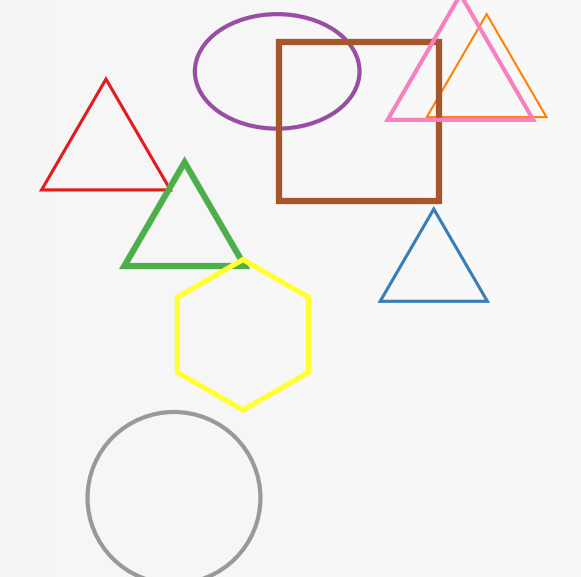[{"shape": "triangle", "thickness": 1.5, "radius": 0.64, "center": [0.182, 0.734]}, {"shape": "triangle", "thickness": 1.5, "radius": 0.53, "center": [0.746, 0.531]}, {"shape": "triangle", "thickness": 3, "radius": 0.6, "center": [0.318, 0.598]}, {"shape": "oval", "thickness": 2, "radius": 0.71, "center": [0.477, 0.876]}, {"shape": "triangle", "thickness": 1, "radius": 0.59, "center": [0.837, 0.856]}, {"shape": "hexagon", "thickness": 2.5, "radius": 0.65, "center": [0.418, 0.419]}, {"shape": "square", "thickness": 3, "radius": 0.69, "center": [0.617, 0.789]}, {"shape": "triangle", "thickness": 2, "radius": 0.72, "center": [0.792, 0.864]}, {"shape": "circle", "thickness": 2, "radius": 0.74, "center": [0.299, 0.137]}]